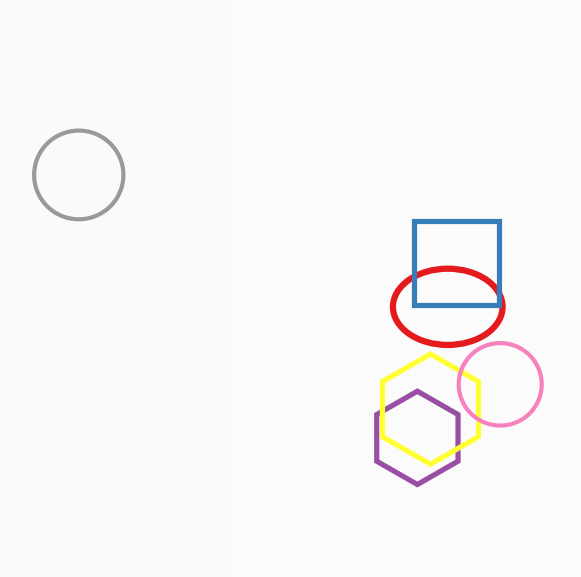[{"shape": "oval", "thickness": 3, "radius": 0.47, "center": [0.77, 0.468]}, {"shape": "square", "thickness": 2.5, "radius": 0.37, "center": [0.786, 0.544]}, {"shape": "hexagon", "thickness": 2.5, "radius": 0.4, "center": [0.718, 0.241]}, {"shape": "hexagon", "thickness": 2.5, "radius": 0.48, "center": [0.741, 0.291]}, {"shape": "circle", "thickness": 2, "radius": 0.36, "center": [0.861, 0.334]}, {"shape": "circle", "thickness": 2, "radius": 0.38, "center": [0.135, 0.696]}]